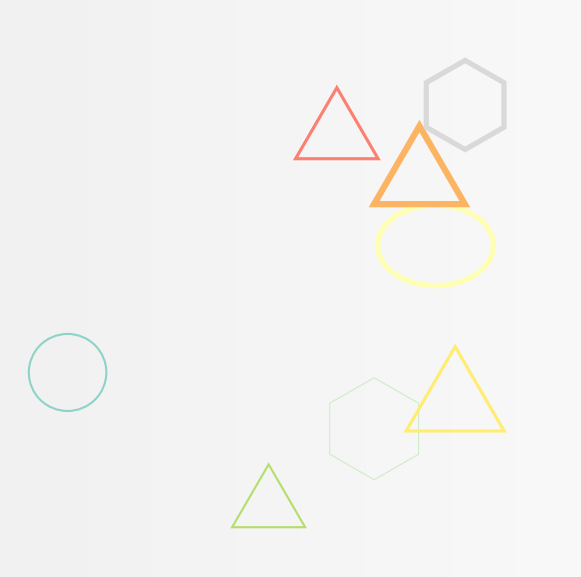[{"shape": "circle", "thickness": 1, "radius": 0.33, "center": [0.116, 0.354]}, {"shape": "oval", "thickness": 2.5, "radius": 0.5, "center": [0.749, 0.574]}, {"shape": "triangle", "thickness": 1.5, "radius": 0.41, "center": [0.58, 0.765]}, {"shape": "triangle", "thickness": 3, "radius": 0.45, "center": [0.722, 0.691]}, {"shape": "triangle", "thickness": 1, "radius": 0.36, "center": [0.462, 0.122]}, {"shape": "hexagon", "thickness": 2.5, "radius": 0.39, "center": [0.8, 0.817]}, {"shape": "hexagon", "thickness": 0.5, "radius": 0.44, "center": [0.644, 0.257]}, {"shape": "triangle", "thickness": 1.5, "radius": 0.49, "center": [0.783, 0.302]}]